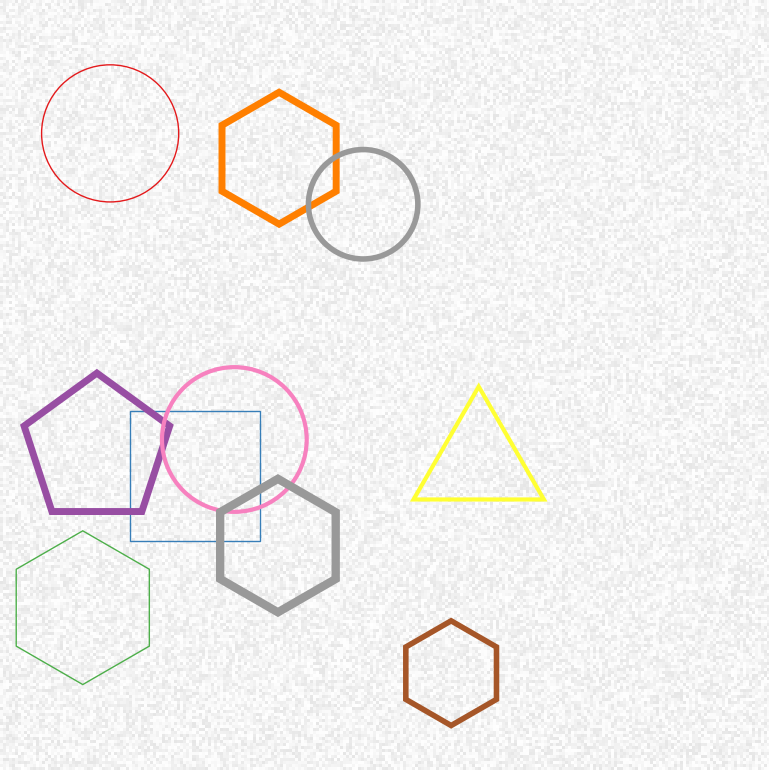[{"shape": "circle", "thickness": 0.5, "radius": 0.45, "center": [0.143, 0.827]}, {"shape": "square", "thickness": 0.5, "radius": 0.42, "center": [0.253, 0.382]}, {"shape": "hexagon", "thickness": 0.5, "radius": 0.5, "center": [0.107, 0.211]}, {"shape": "pentagon", "thickness": 2.5, "radius": 0.5, "center": [0.126, 0.416]}, {"shape": "hexagon", "thickness": 2.5, "radius": 0.43, "center": [0.362, 0.795]}, {"shape": "triangle", "thickness": 1.5, "radius": 0.49, "center": [0.622, 0.4]}, {"shape": "hexagon", "thickness": 2, "radius": 0.34, "center": [0.586, 0.126]}, {"shape": "circle", "thickness": 1.5, "radius": 0.47, "center": [0.304, 0.429]}, {"shape": "hexagon", "thickness": 3, "radius": 0.43, "center": [0.361, 0.291]}, {"shape": "circle", "thickness": 2, "radius": 0.36, "center": [0.472, 0.735]}]